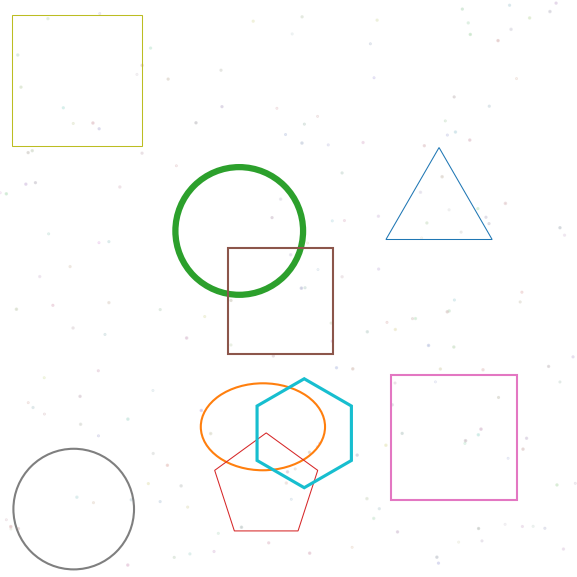[{"shape": "triangle", "thickness": 0.5, "radius": 0.53, "center": [0.76, 0.638]}, {"shape": "oval", "thickness": 1, "radius": 0.54, "center": [0.455, 0.26]}, {"shape": "circle", "thickness": 3, "radius": 0.55, "center": [0.414, 0.599]}, {"shape": "pentagon", "thickness": 0.5, "radius": 0.47, "center": [0.461, 0.156]}, {"shape": "square", "thickness": 1, "radius": 0.46, "center": [0.486, 0.478]}, {"shape": "square", "thickness": 1, "radius": 0.54, "center": [0.786, 0.242]}, {"shape": "circle", "thickness": 1, "radius": 0.52, "center": [0.128, 0.118]}, {"shape": "square", "thickness": 0.5, "radius": 0.57, "center": [0.133, 0.859]}, {"shape": "hexagon", "thickness": 1.5, "radius": 0.47, "center": [0.527, 0.249]}]